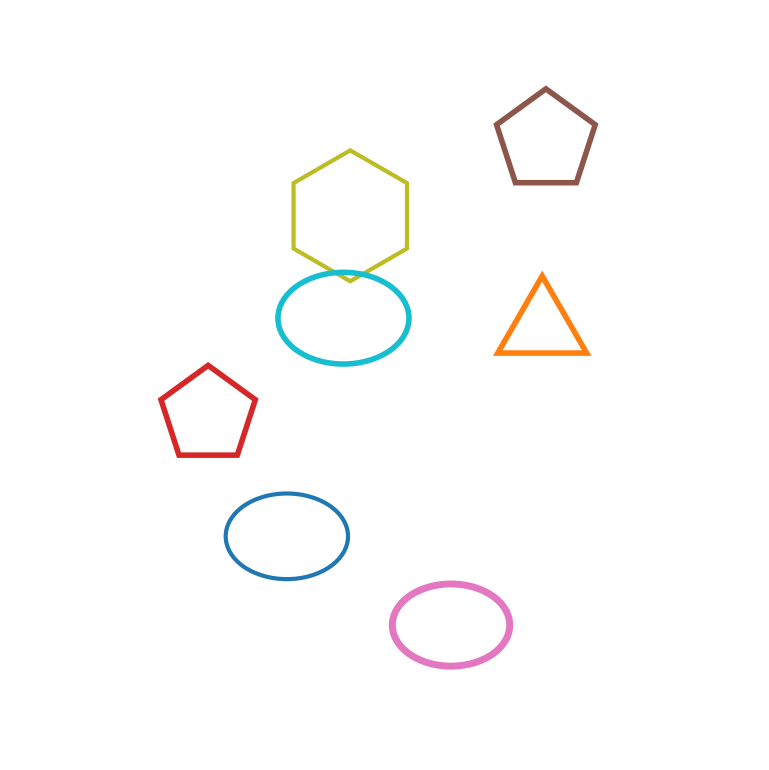[{"shape": "oval", "thickness": 1.5, "radius": 0.4, "center": [0.373, 0.303]}, {"shape": "triangle", "thickness": 2, "radius": 0.33, "center": [0.704, 0.575]}, {"shape": "pentagon", "thickness": 2, "radius": 0.32, "center": [0.27, 0.461]}, {"shape": "pentagon", "thickness": 2, "radius": 0.34, "center": [0.709, 0.817]}, {"shape": "oval", "thickness": 2.5, "radius": 0.38, "center": [0.586, 0.188]}, {"shape": "hexagon", "thickness": 1.5, "radius": 0.43, "center": [0.455, 0.72]}, {"shape": "oval", "thickness": 2, "radius": 0.43, "center": [0.446, 0.587]}]